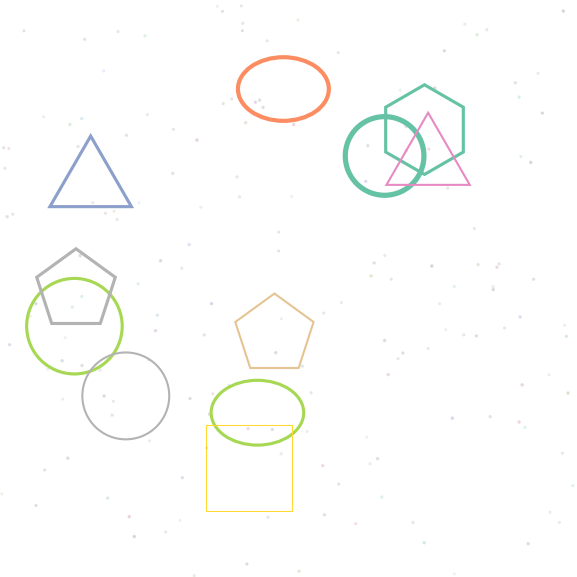[{"shape": "hexagon", "thickness": 1.5, "radius": 0.39, "center": [0.735, 0.775]}, {"shape": "circle", "thickness": 2.5, "radius": 0.34, "center": [0.666, 0.729]}, {"shape": "oval", "thickness": 2, "radius": 0.39, "center": [0.491, 0.845]}, {"shape": "triangle", "thickness": 1.5, "radius": 0.41, "center": [0.157, 0.682]}, {"shape": "triangle", "thickness": 1, "radius": 0.42, "center": [0.741, 0.721]}, {"shape": "oval", "thickness": 1.5, "radius": 0.4, "center": [0.446, 0.284]}, {"shape": "circle", "thickness": 1.5, "radius": 0.41, "center": [0.129, 0.434]}, {"shape": "square", "thickness": 0.5, "radius": 0.37, "center": [0.431, 0.188]}, {"shape": "pentagon", "thickness": 1, "radius": 0.36, "center": [0.475, 0.42]}, {"shape": "circle", "thickness": 1, "radius": 0.38, "center": [0.218, 0.314]}, {"shape": "pentagon", "thickness": 1.5, "radius": 0.36, "center": [0.132, 0.497]}]